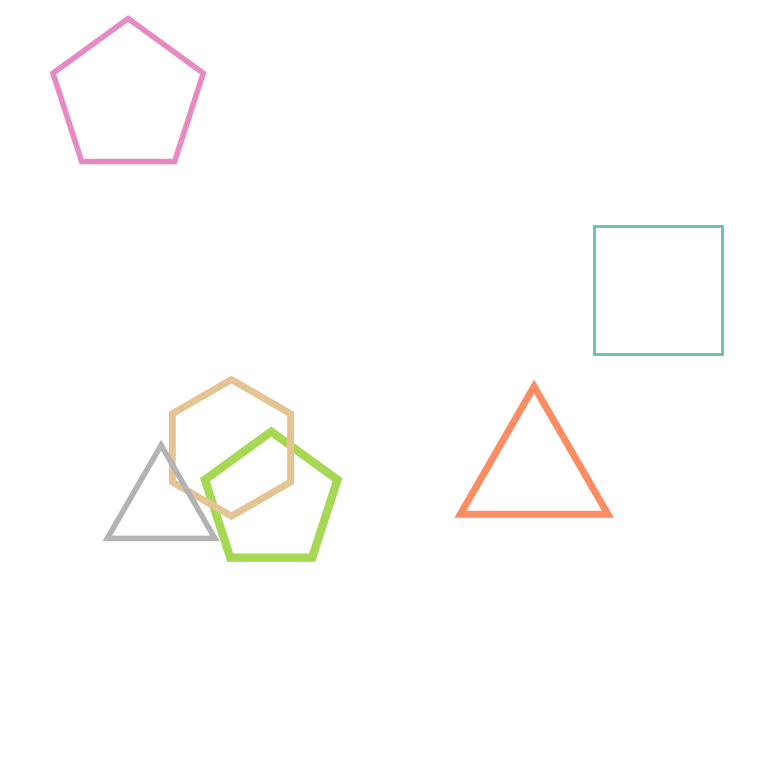[{"shape": "square", "thickness": 1, "radius": 0.42, "center": [0.854, 0.623]}, {"shape": "triangle", "thickness": 2.5, "radius": 0.55, "center": [0.694, 0.387]}, {"shape": "pentagon", "thickness": 2, "radius": 0.51, "center": [0.166, 0.873]}, {"shape": "pentagon", "thickness": 3, "radius": 0.45, "center": [0.352, 0.349]}, {"shape": "hexagon", "thickness": 2.5, "radius": 0.44, "center": [0.301, 0.418]}, {"shape": "triangle", "thickness": 2, "radius": 0.4, "center": [0.209, 0.341]}]